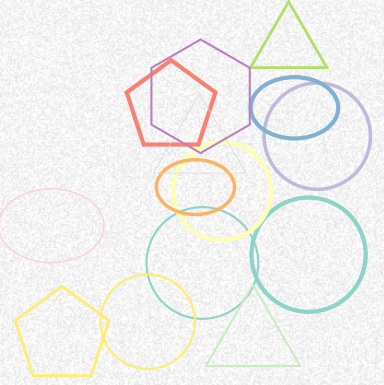[{"shape": "circle", "thickness": 1.5, "radius": 0.73, "center": [0.526, 0.317]}, {"shape": "circle", "thickness": 3, "radius": 0.74, "center": [0.802, 0.338]}, {"shape": "circle", "thickness": 3, "radius": 0.64, "center": [0.577, 0.503]}, {"shape": "circle", "thickness": 2.5, "radius": 0.69, "center": [0.824, 0.646]}, {"shape": "pentagon", "thickness": 3, "radius": 0.61, "center": [0.444, 0.723]}, {"shape": "oval", "thickness": 3, "radius": 0.57, "center": [0.765, 0.72]}, {"shape": "oval", "thickness": 2.5, "radius": 0.51, "center": [0.508, 0.514]}, {"shape": "triangle", "thickness": 2, "radius": 0.57, "center": [0.75, 0.881]}, {"shape": "oval", "thickness": 1, "radius": 0.68, "center": [0.133, 0.414]}, {"shape": "triangle", "thickness": 0.5, "radius": 0.69, "center": [0.519, 0.62]}, {"shape": "hexagon", "thickness": 1.5, "radius": 0.74, "center": [0.521, 0.75]}, {"shape": "triangle", "thickness": 1.5, "radius": 0.71, "center": [0.657, 0.12]}, {"shape": "pentagon", "thickness": 2, "radius": 0.64, "center": [0.161, 0.128]}, {"shape": "circle", "thickness": 1.5, "radius": 0.61, "center": [0.384, 0.164]}]